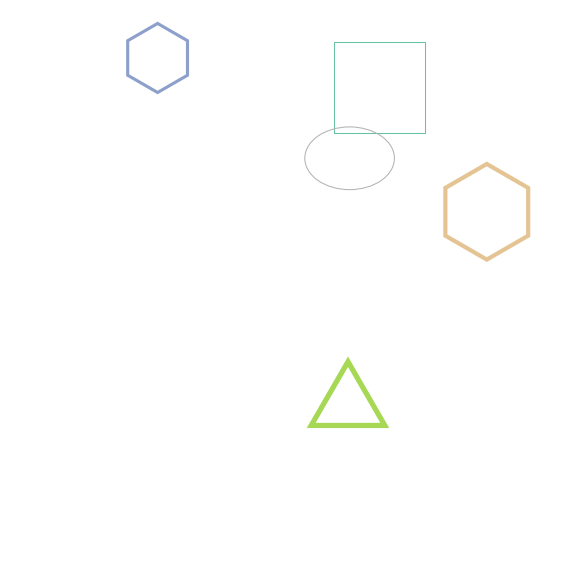[{"shape": "square", "thickness": 0.5, "radius": 0.39, "center": [0.657, 0.848]}, {"shape": "hexagon", "thickness": 1.5, "radius": 0.3, "center": [0.273, 0.899]}, {"shape": "triangle", "thickness": 2.5, "radius": 0.37, "center": [0.603, 0.299]}, {"shape": "hexagon", "thickness": 2, "radius": 0.41, "center": [0.843, 0.632]}, {"shape": "oval", "thickness": 0.5, "radius": 0.39, "center": [0.605, 0.725]}]